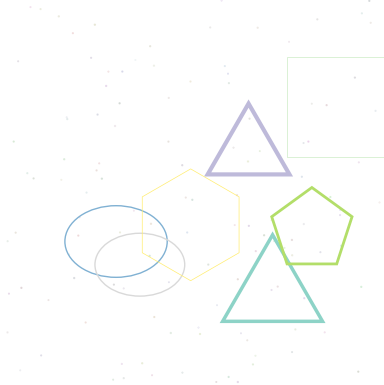[{"shape": "triangle", "thickness": 2.5, "radius": 0.75, "center": [0.708, 0.24]}, {"shape": "triangle", "thickness": 3, "radius": 0.61, "center": [0.646, 0.608]}, {"shape": "oval", "thickness": 1, "radius": 0.66, "center": [0.301, 0.373]}, {"shape": "pentagon", "thickness": 2, "radius": 0.55, "center": [0.81, 0.403]}, {"shape": "oval", "thickness": 1, "radius": 0.58, "center": [0.363, 0.313]}, {"shape": "square", "thickness": 0.5, "radius": 0.65, "center": [0.876, 0.723]}, {"shape": "hexagon", "thickness": 0.5, "radius": 0.73, "center": [0.495, 0.416]}]